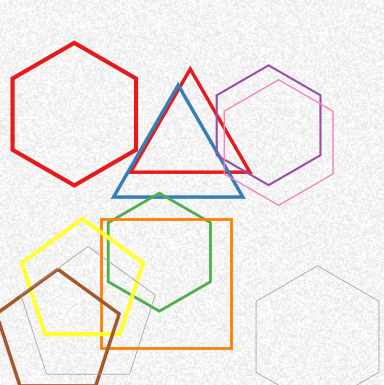[{"shape": "hexagon", "thickness": 3, "radius": 0.93, "center": [0.193, 0.703]}, {"shape": "triangle", "thickness": 2.5, "radius": 0.89, "center": [0.494, 0.642]}, {"shape": "triangle", "thickness": 2.5, "radius": 0.97, "center": [0.463, 0.585]}, {"shape": "hexagon", "thickness": 2, "radius": 0.77, "center": [0.414, 0.345]}, {"shape": "hexagon", "thickness": 1.5, "radius": 0.78, "center": [0.698, 0.675]}, {"shape": "square", "thickness": 2, "radius": 0.84, "center": [0.431, 0.263]}, {"shape": "pentagon", "thickness": 3, "radius": 0.83, "center": [0.214, 0.266]}, {"shape": "pentagon", "thickness": 2.5, "radius": 0.84, "center": [0.15, 0.133]}, {"shape": "hexagon", "thickness": 1, "radius": 0.82, "center": [0.724, 0.63]}, {"shape": "pentagon", "thickness": 0.5, "radius": 0.92, "center": [0.229, 0.177]}, {"shape": "hexagon", "thickness": 0.5, "radius": 0.92, "center": [0.825, 0.125]}]